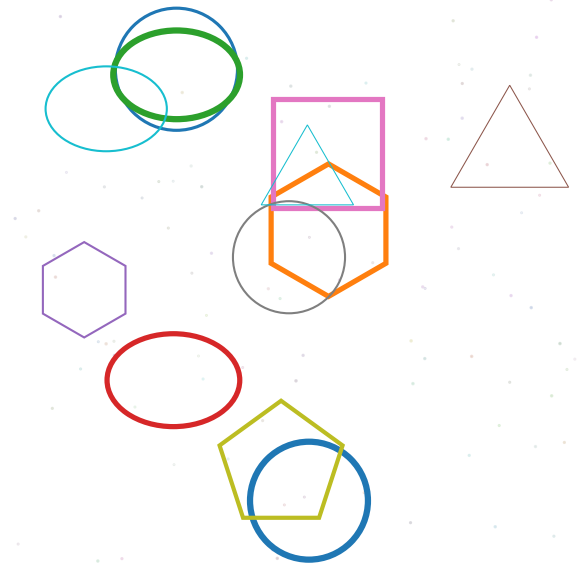[{"shape": "circle", "thickness": 3, "radius": 0.51, "center": [0.535, 0.132]}, {"shape": "circle", "thickness": 1.5, "radius": 0.53, "center": [0.305, 0.879]}, {"shape": "hexagon", "thickness": 2.5, "radius": 0.57, "center": [0.569, 0.601]}, {"shape": "oval", "thickness": 3, "radius": 0.55, "center": [0.306, 0.87]}, {"shape": "oval", "thickness": 2.5, "radius": 0.57, "center": [0.3, 0.341]}, {"shape": "hexagon", "thickness": 1, "radius": 0.41, "center": [0.146, 0.497]}, {"shape": "triangle", "thickness": 0.5, "radius": 0.59, "center": [0.883, 0.734]}, {"shape": "square", "thickness": 2.5, "radius": 0.47, "center": [0.567, 0.734]}, {"shape": "circle", "thickness": 1, "radius": 0.49, "center": [0.5, 0.554]}, {"shape": "pentagon", "thickness": 2, "radius": 0.56, "center": [0.487, 0.193]}, {"shape": "triangle", "thickness": 0.5, "radius": 0.46, "center": [0.532, 0.691]}, {"shape": "oval", "thickness": 1, "radius": 0.52, "center": [0.184, 0.811]}]